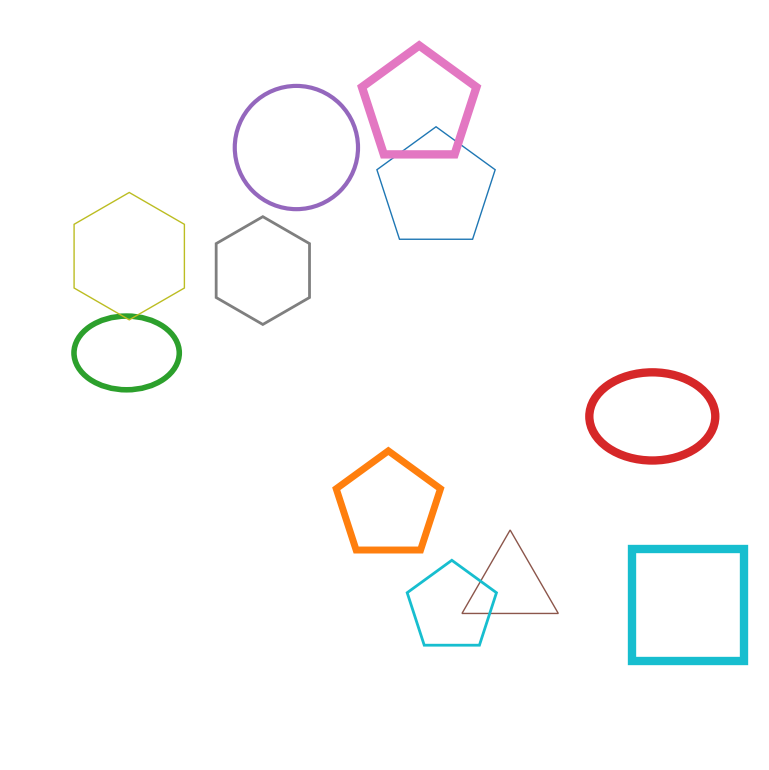[{"shape": "pentagon", "thickness": 0.5, "radius": 0.4, "center": [0.566, 0.755]}, {"shape": "pentagon", "thickness": 2.5, "radius": 0.36, "center": [0.504, 0.343]}, {"shape": "oval", "thickness": 2, "radius": 0.34, "center": [0.164, 0.542]}, {"shape": "oval", "thickness": 3, "radius": 0.41, "center": [0.847, 0.459]}, {"shape": "circle", "thickness": 1.5, "radius": 0.4, "center": [0.385, 0.808]}, {"shape": "triangle", "thickness": 0.5, "radius": 0.36, "center": [0.663, 0.239]}, {"shape": "pentagon", "thickness": 3, "radius": 0.39, "center": [0.544, 0.863]}, {"shape": "hexagon", "thickness": 1, "radius": 0.35, "center": [0.341, 0.649]}, {"shape": "hexagon", "thickness": 0.5, "radius": 0.41, "center": [0.168, 0.667]}, {"shape": "square", "thickness": 3, "radius": 0.36, "center": [0.894, 0.214]}, {"shape": "pentagon", "thickness": 1, "radius": 0.3, "center": [0.587, 0.211]}]